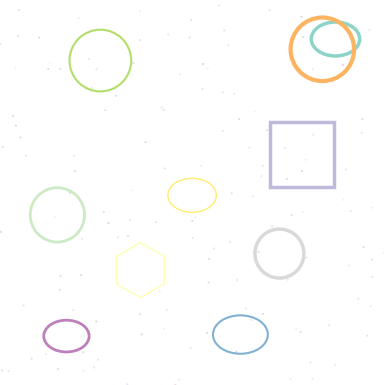[{"shape": "oval", "thickness": 2.5, "radius": 0.31, "center": [0.871, 0.899]}, {"shape": "hexagon", "thickness": 1, "radius": 0.36, "center": [0.365, 0.298]}, {"shape": "square", "thickness": 2.5, "radius": 0.42, "center": [0.785, 0.598]}, {"shape": "oval", "thickness": 1.5, "radius": 0.36, "center": [0.624, 0.131]}, {"shape": "circle", "thickness": 3, "radius": 0.41, "center": [0.837, 0.872]}, {"shape": "circle", "thickness": 1.5, "radius": 0.4, "center": [0.261, 0.843]}, {"shape": "circle", "thickness": 2.5, "radius": 0.32, "center": [0.726, 0.341]}, {"shape": "oval", "thickness": 2, "radius": 0.29, "center": [0.173, 0.127]}, {"shape": "circle", "thickness": 2, "radius": 0.35, "center": [0.149, 0.442]}, {"shape": "oval", "thickness": 1, "radius": 0.31, "center": [0.499, 0.493]}]